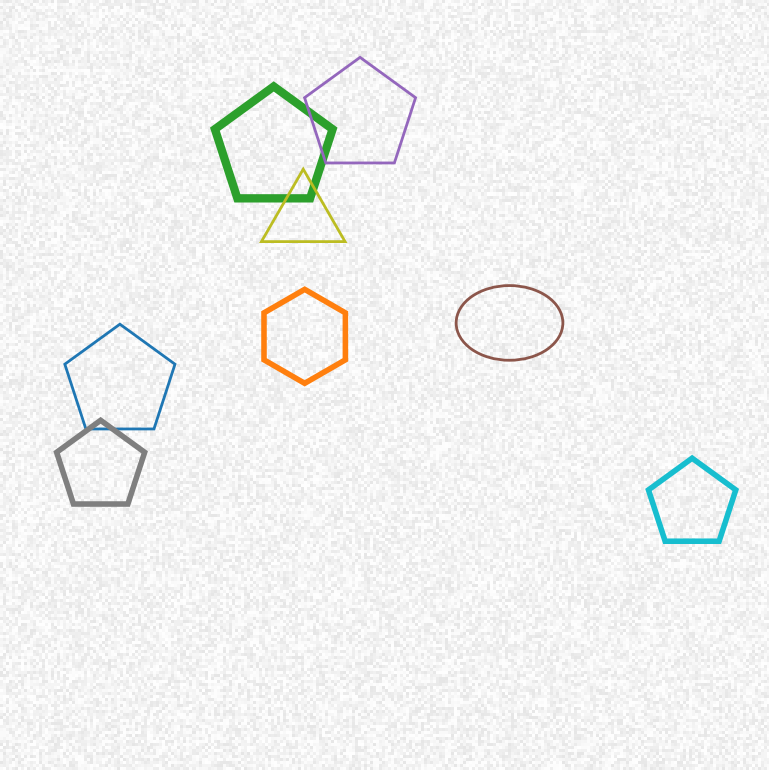[{"shape": "pentagon", "thickness": 1, "radius": 0.38, "center": [0.156, 0.504]}, {"shape": "hexagon", "thickness": 2, "radius": 0.31, "center": [0.396, 0.563]}, {"shape": "pentagon", "thickness": 3, "radius": 0.4, "center": [0.356, 0.807]}, {"shape": "pentagon", "thickness": 1, "radius": 0.38, "center": [0.468, 0.85]}, {"shape": "oval", "thickness": 1, "radius": 0.35, "center": [0.662, 0.581]}, {"shape": "pentagon", "thickness": 2, "radius": 0.3, "center": [0.131, 0.394]}, {"shape": "triangle", "thickness": 1, "radius": 0.31, "center": [0.394, 0.718]}, {"shape": "pentagon", "thickness": 2, "radius": 0.3, "center": [0.899, 0.345]}]